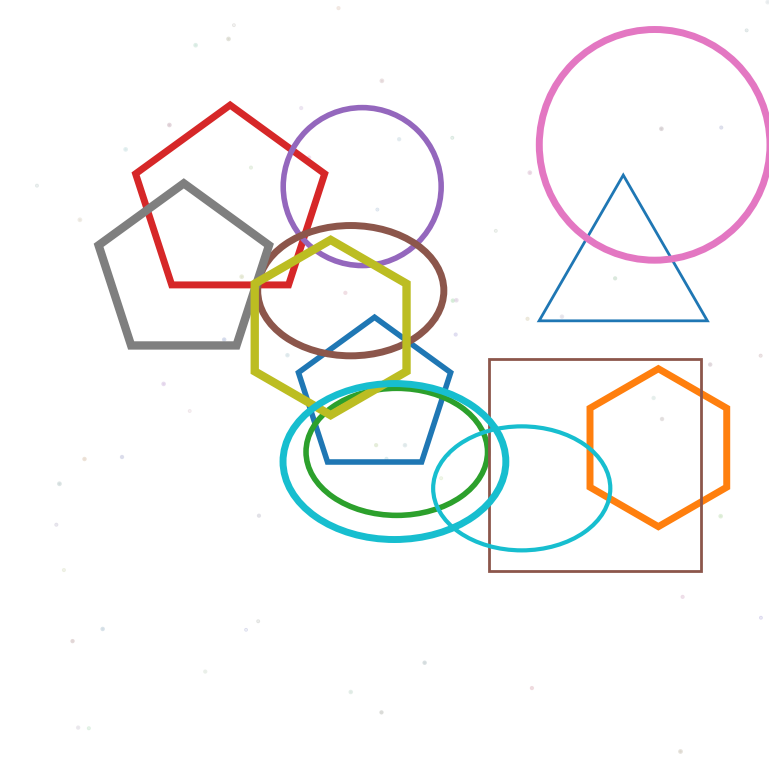[{"shape": "pentagon", "thickness": 2, "radius": 0.52, "center": [0.486, 0.484]}, {"shape": "triangle", "thickness": 1, "radius": 0.63, "center": [0.809, 0.646]}, {"shape": "hexagon", "thickness": 2.5, "radius": 0.51, "center": [0.855, 0.419]}, {"shape": "oval", "thickness": 2, "radius": 0.59, "center": [0.515, 0.413]}, {"shape": "pentagon", "thickness": 2.5, "radius": 0.65, "center": [0.299, 0.734]}, {"shape": "circle", "thickness": 2, "radius": 0.51, "center": [0.47, 0.758]}, {"shape": "oval", "thickness": 2.5, "radius": 0.6, "center": [0.456, 0.623]}, {"shape": "square", "thickness": 1, "radius": 0.69, "center": [0.772, 0.396]}, {"shape": "circle", "thickness": 2.5, "radius": 0.75, "center": [0.85, 0.812]}, {"shape": "pentagon", "thickness": 3, "radius": 0.58, "center": [0.239, 0.645]}, {"shape": "hexagon", "thickness": 3, "radius": 0.57, "center": [0.429, 0.575]}, {"shape": "oval", "thickness": 2.5, "radius": 0.72, "center": [0.512, 0.401]}, {"shape": "oval", "thickness": 1.5, "radius": 0.58, "center": [0.678, 0.366]}]